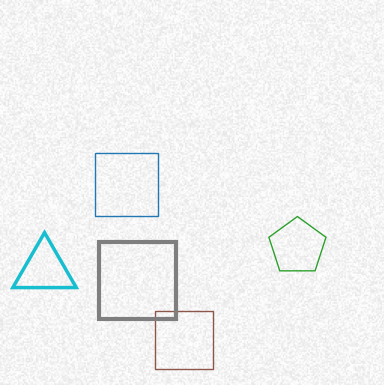[{"shape": "square", "thickness": 1, "radius": 0.41, "center": [0.329, 0.521]}, {"shape": "pentagon", "thickness": 1, "radius": 0.39, "center": [0.773, 0.36]}, {"shape": "square", "thickness": 1, "radius": 0.38, "center": [0.478, 0.117]}, {"shape": "square", "thickness": 3, "radius": 0.5, "center": [0.357, 0.272]}, {"shape": "triangle", "thickness": 2.5, "radius": 0.48, "center": [0.116, 0.301]}]